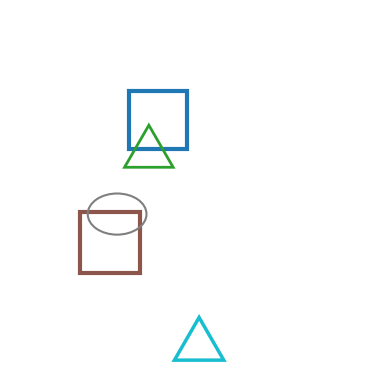[{"shape": "square", "thickness": 3, "radius": 0.37, "center": [0.411, 0.688]}, {"shape": "triangle", "thickness": 2, "radius": 0.36, "center": [0.387, 0.602]}, {"shape": "square", "thickness": 3, "radius": 0.39, "center": [0.286, 0.369]}, {"shape": "oval", "thickness": 1.5, "radius": 0.38, "center": [0.304, 0.444]}, {"shape": "triangle", "thickness": 2.5, "radius": 0.37, "center": [0.517, 0.102]}]